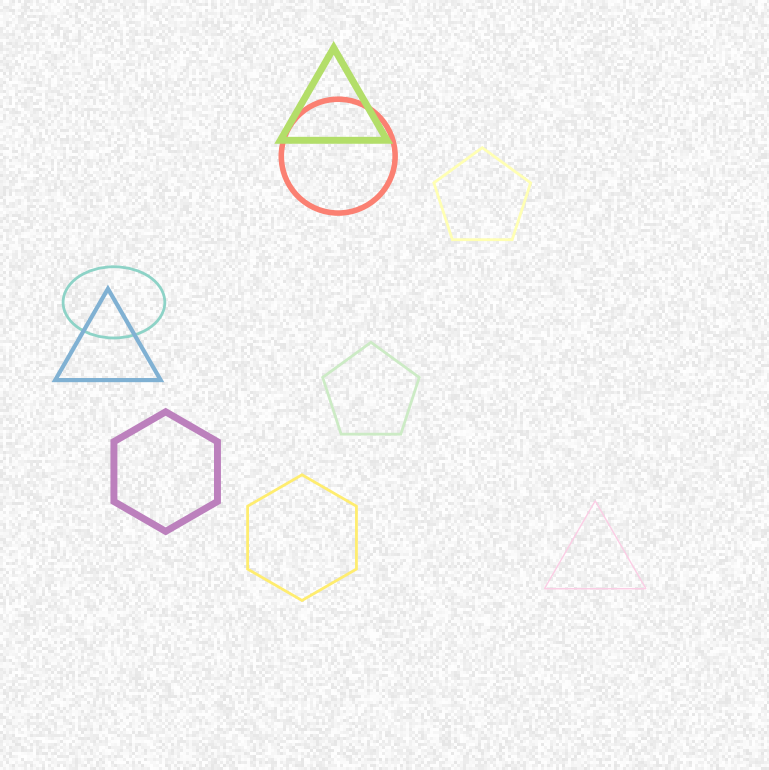[{"shape": "oval", "thickness": 1, "radius": 0.33, "center": [0.148, 0.607]}, {"shape": "pentagon", "thickness": 1, "radius": 0.33, "center": [0.626, 0.742]}, {"shape": "circle", "thickness": 2, "radius": 0.37, "center": [0.439, 0.797]}, {"shape": "triangle", "thickness": 1.5, "radius": 0.4, "center": [0.14, 0.546]}, {"shape": "triangle", "thickness": 2.5, "radius": 0.4, "center": [0.433, 0.858]}, {"shape": "triangle", "thickness": 0.5, "radius": 0.38, "center": [0.773, 0.273]}, {"shape": "hexagon", "thickness": 2.5, "radius": 0.39, "center": [0.215, 0.388]}, {"shape": "pentagon", "thickness": 1, "radius": 0.33, "center": [0.482, 0.489]}, {"shape": "hexagon", "thickness": 1, "radius": 0.41, "center": [0.392, 0.302]}]